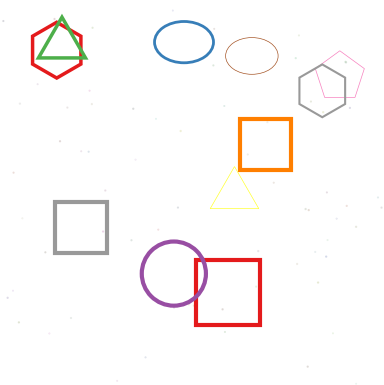[{"shape": "square", "thickness": 3, "radius": 0.42, "center": [0.592, 0.24]}, {"shape": "hexagon", "thickness": 2.5, "radius": 0.36, "center": [0.147, 0.87]}, {"shape": "oval", "thickness": 2, "radius": 0.38, "center": [0.478, 0.891]}, {"shape": "triangle", "thickness": 2.5, "radius": 0.35, "center": [0.161, 0.885]}, {"shape": "circle", "thickness": 3, "radius": 0.42, "center": [0.452, 0.289]}, {"shape": "square", "thickness": 3, "radius": 0.34, "center": [0.689, 0.625]}, {"shape": "triangle", "thickness": 0.5, "radius": 0.36, "center": [0.609, 0.494]}, {"shape": "oval", "thickness": 0.5, "radius": 0.34, "center": [0.654, 0.855]}, {"shape": "pentagon", "thickness": 0.5, "radius": 0.33, "center": [0.883, 0.801]}, {"shape": "square", "thickness": 3, "radius": 0.34, "center": [0.209, 0.409]}, {"shape": "hexagon", "thickness": 1.5, "radius": 0.34, "center": [0.837, 0.764]}]